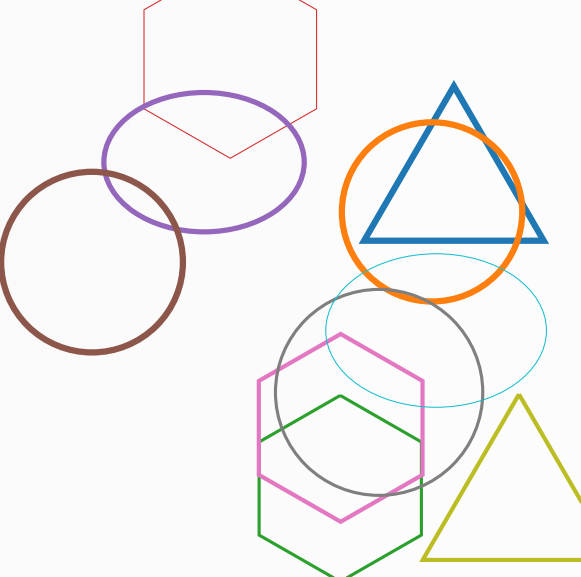[{"shape": "triangle", "thickness": 3, "radius": 0.89, "center": [0.781, 0.672]}, {"shape": "circle", "thickness": 3, "radius": 0.78, "center": [0.743, 0.632]}, {"shape": "hexagon", "thickness": 1.5, "radius": 0.81, "center": [0.585, 0.153]}, {"shape": "hexagon", "thickness": 0.5, "radius": 0.86, "center": [0.396, 0.896]}, {"shape": "oval", "thickness": 2.5, "radius": 0.86, "center": [0.351, 0.718]}, {"shape": "circle", "thickness": 3, "radius": 0.78, "center": [0.158, 0.545]}, {"shape": "hexagon", "thickness": 2, "radius": 0.81, "center": [0.586, 0.258]}, {"shape": "circle", "thickness": 1.5, "radius": 0.89, "center": [0.652, 0.32]}, {"shape": "triangle", "thickness": 2, "radius": 0.96, "center": [0.893, 0.125]}, {"shape": "oval", "thickness": 0.5, "radius": 0.95, "center": [0.75, 0.427]}]